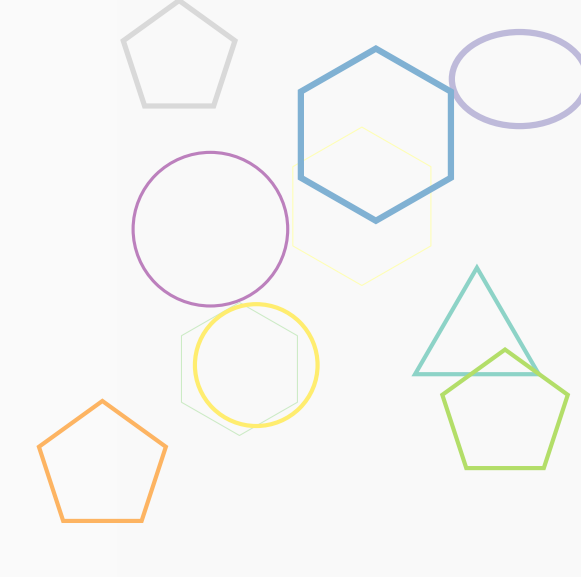[{"shape": "triangle", "thickness": 2, "radius": 0.61, "center": [0.821, 0.413]}, {"shape": "hexagon", "thickness": 0.5, "radius": 0.69, "center": [0.623, 0.642]}, {"shape": "oval", "thickness": 3, "radius": 0.58, "center": [0.894, 0.862]}, {"shape": "hexagon", "thickness": 3, "radius": 0.75, "center": [0.647, 0.766]}, {"shape": "pentagon", "thickness": 2, "radius": 0.57, "center": [0.176, 0.19]}, {"shape": "pentagon", "thickness": 2, "radius": 0.57, "center": [0.869, 0.28]}, {"shape": "pentagon", "thickness": 2.5, "radius": 0.51, "center": [0.308, 0.897]}, {"shape": "circle", "thickness": 1.5, "radius": 0.67, "center": [0.362, 0.602]}, {"shape": "hexagon", "thickness": 0.5, "radius": 0.58, "center": [0.412, 0.36]}, {"shape": "circle", "thickness": 2, "radius": 0.53, "center": [0.441, 0.367]}]